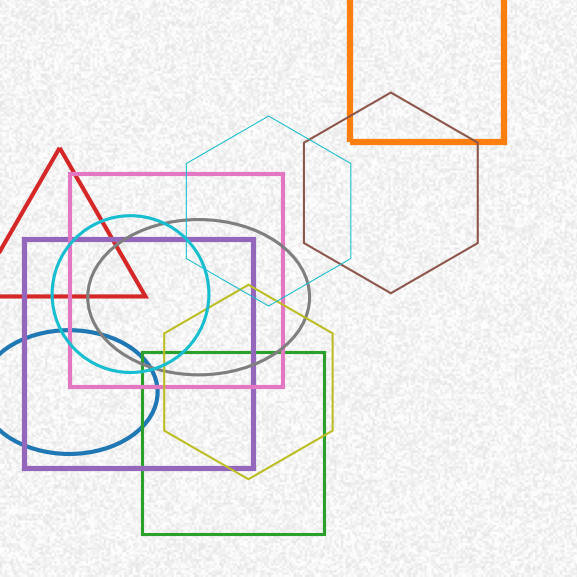[{"shape": "oval", "thickness": 2, "radius": 0.77, "center": [0.12, 0.32]}, {"shape": "square", "thickness": 3, "radius": 0.67, "center": [0.74, 0.887]}, {"shape": "square", "thickness": 1.5, "radius": 0.79, "center": [0.403, 0.233]}, {"shape": "triangle", "thickness": 2, "radius": 0.86, "center": [0.103, 0.572]}, {"shape": "square", "thickness": 2.5, "radius": 0.99, "center": [0.24, 0.387]}, {"shape": "hexagon", "thickness": 1, "radius": 0.87, "center": [0.677, 0.665]}, {"shape": "square", "thickness": 2, "radius": 0.92, "center": [0.306, 0.513]}, {"shape": "oval", "thickness": 1.5, "radius": 0.96, "center": [0.344, 0.484]}, {"shape": "hexagon", "thickness": 1, "radius": 0.84, "center": [0.43, 0.338]}, {"shape": "hexagon", "thickness": 0.5, "radius": 0.82, "center": [0.465, 0.634]}, {"shape": "circle", "thickness": 1.5, "radius": 0.68, "center": [0.226, 0.49]}]